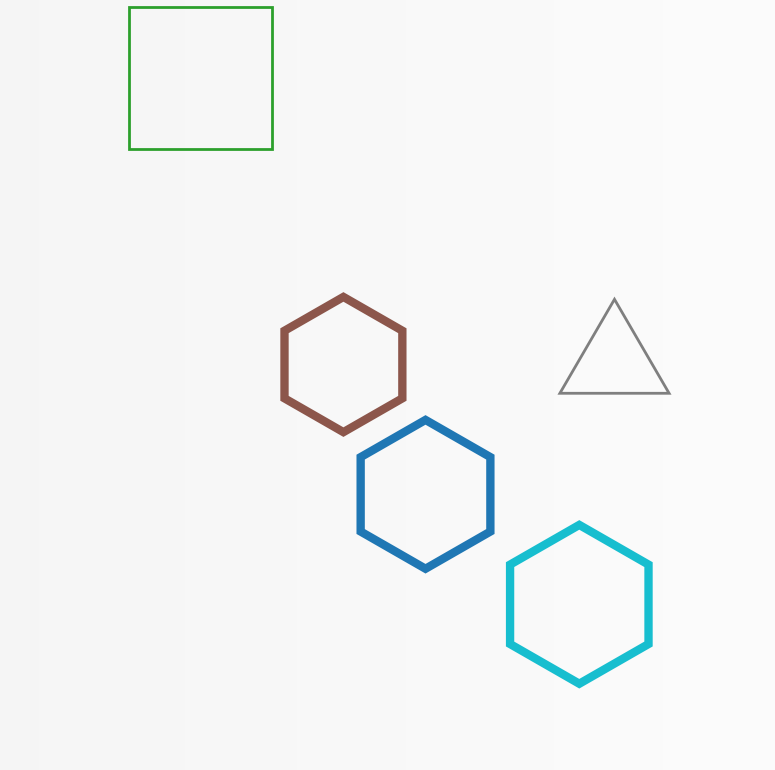[{"shape": "hexagon", "thickness": 3, "radius": 0.48, "center": [0.549, 0.358]}, {"shape": "square", "thickness": 1, "radius": 0.46, "center": [0.259, 0.899]}, {"shape": "hexagon", "thickness": 3, "radius": 0.44, "center": [0.443, 0.527]}, {"shape": "triangle", "thickness": 1, "radius": 0.41, "center": [0.793, 0.53]}, {"shape": "hexagon", "thickness": 3, "radius": 0.52, "center": [0.747, 0.215]}]